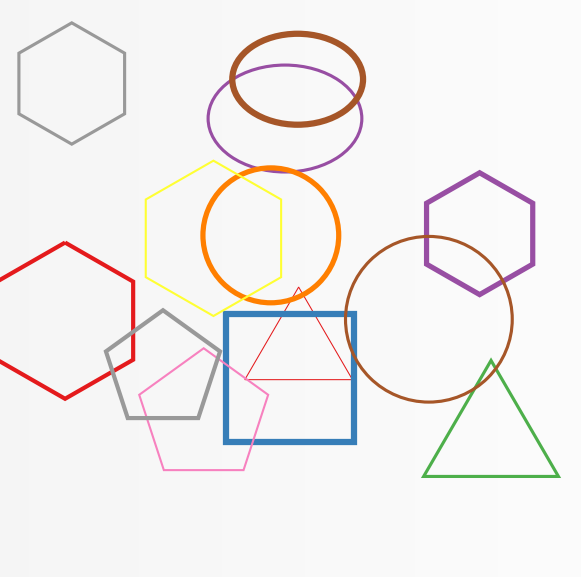[{"shape": "triangle", "thickness": 0.5, "radius": 0.53, "center": [0.514, 0.395]}, {"shape": "hexagon", "thickness": 2, "radius": 0.68, "center": [0.112, 0.444]}, {"shape": "square", "thickness": 3, "radius": 0.55, "center": [0.499, 0.345]}, {"shape": "triangle", "thickness": 1.5, "radius": 0.67, "center": [0.845, 0.241]}, {"shape": "oval", "thickness": 1.5, "radius": 0.66, "center": [0.49, 0.794]}, {"shape": "hexagon", "thickness": 2.5, "radius": 0.53, "center": [0.825, 0.594]}, {"shape": "circle", "thickness": 2.5, "radius": 0.58, "center": [0.466, 0.592]}, {"shape": "hexagon", "thickness": 1, "radius": 0.67, "center": [0.367, 0.586]}, {"shape": "oval", "thickness": 3, "radius": 0.56, "center": [0.512, 0.862]}, {"shape": "circle", "thickness": 1.5, "radius": 0.72, "center": [0.738, 0.446]}, {"shape": "pentagon", "thickness": 1, "radius": 0.58, "center": [0.35, 0.279]}, {"shape": "hexagon", "thickness": 1.5, "radius": 0.52, "center": [0.123, 0.855]}, {"shape": "pentagon", "thickness": 2, "radius": 0.52, "center": [0.28, 0.359]}]